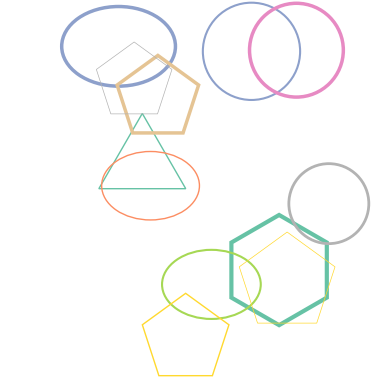[{"shape": "triangle", "thickness": 1, "radius": 0.65, "center": [0.37, 0.575]}, {"shape": "hexagon", "thickness": 3, "radius": 0.72, "center": [0.725, 0.299]}, {"shape": "oval", "thickness": 1, "radius": 0.64, "center": [0.391, 0.518]}, {"shape": "oval", "thickness": 2.5, "radius": 0.74, "center": [0.308, 0.88]}, {"shape": "circle", "thickness": 1.5, "radius": 0.63, "center": [0.653, 0.867]}, {"shape": "circle", "thickness": 2.5, "radius": 0.61, "center": [0.77, 0.87]}, {"shape": "oval", "thickness": 1.5, "radius": 0.64, "center": [0.549, 0.261]}, {"shape": "pentagon", "thickness": 0.5, "radius": 0.65, "center": [0.746, 0.267]}, {"shape": "pentagon", "thickness": 1, "radius": 0.59, "center": [0.482, 0.12]}, {"shape": "pentagon", "thickness": 2.5, "radius": 0.56, "center": [0.41, 0.745]}, {"shape": "circle", "thickness": 2, "radius": 0.52, "center": [0.854, 0.471]}, {"shape": "pentagon", "thickness": 0.5, "radius": 0.52, "center": [0.348, 0.788]}]